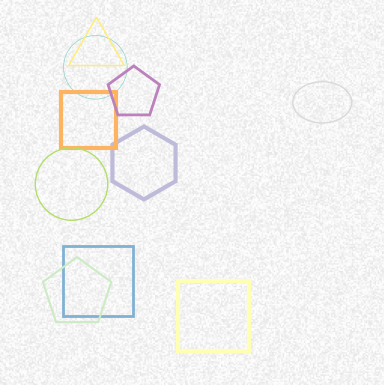[{"shape": "circle", "thickness": 0.5, "radius": 0.41, "center": [0.248, 0.825]}, {"shape": "square", "thickness": 3, "radius": 0.46, "center": [0.555, 0.178]}, {"shape": "hexagon", "thickness": 3, "radius": 0.47, "center": [0.374, 0.577]}, {"shape": "square", "thickness": 2, "radius": 0.45, "center": [0.254, 0.271]}, {"shape": "square", "thickness": 3, "radius": 0.36, "center": [0.229, 0.688]}, {"shape": "circle", "thickness": 1, "radius": 0.47, "center": [0.186, 0.522]}, {"shape": "oval", "thickness": 1, "radius": 0.38, "center": [0.837, 0.734]}, {"shape": "pentagon", "thickness": 2, "radius": 0.35, "center": [0.348, 0.758]}, {"shape": "pentagon", "thickness": 1.5, "radius": 0.47, "center": [0.2, 0.239]}, {"shape": "triangle", "thickness": 1, "radius": 0.42, "center": [0.251, 0.872]}]